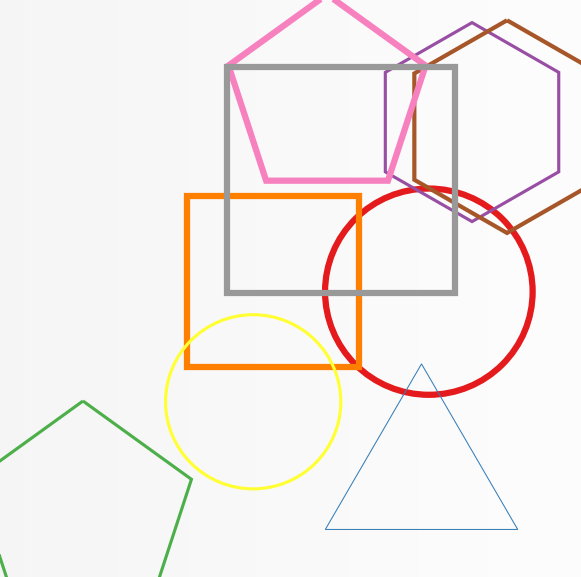[{"shape": "circle", "thickness": 3, "radius": 0.89, "center": [0.738, 0.494]}, {"shape": "triangle", "thickness": 0.5, "radius": 0.96, "center": [0.725, 0.178]}, {"shape": "pentagon", "thickness": 1.5, "radius": 0.98, "center": [0.143, 0.108]}, {"shape": "hexagon", "thickness": 1.5, "radius": 0.86, "center": [0.812, 0.788]}, {"shape": "square", "thickness": 3, "radius": 0.74, "center": [0.47, 0.512]}, {"shape": "circle", "thickness": 1.5, "radius": 0.75, "center": [0.436, 0.303]}, {"shape": "hexagon", "thickness": 2, "radius": 0.92, "center": [0.872, 0.78]}, {"shape": "pentagon", "thickness": 3, "radius": 0.89, "center": [0.563, 0.83]}, {"shape": "square", "thickness": 3, "radius": 0.98, "center": [0.587, 0.688]}]